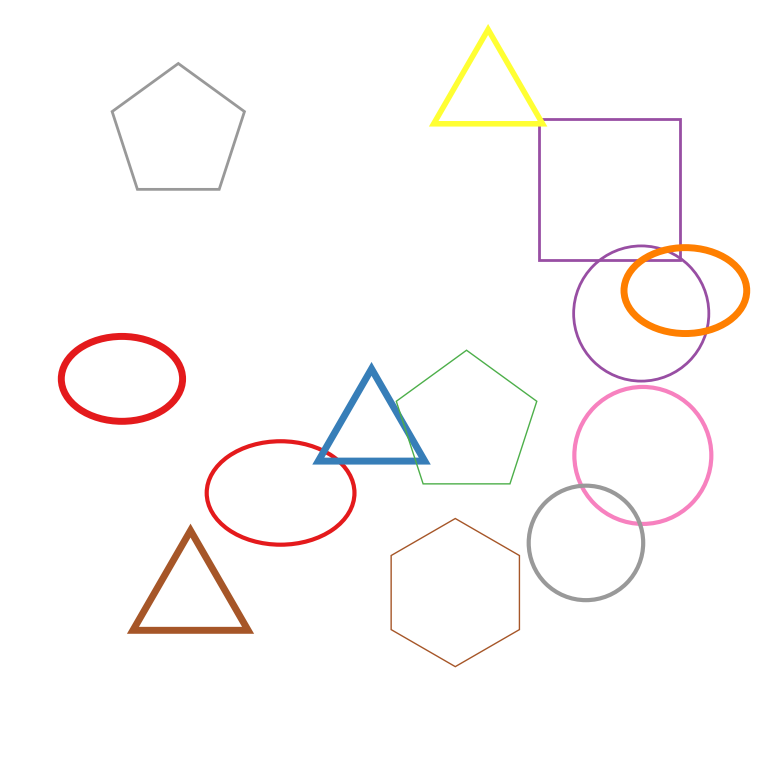[{"shape": "oval", "thickness": 1.5, "radius": 0.48, "center": [0.364, 0.36]}, {"shape": "oval", "thickness": 2.5, "radius": 0.39, "center": [0.158, 0.508]}, {"shape": "triangle", "thickness": 2.5, "radius": 0.4, "center": [0.483, 0.441]}, {"shape": "pentagon", "thickness": 0.5, "radius": 0.48, "center": [0.606, 0.449]}, {"shape": "square", "thickness": 1, "radius": 0.46, "center": [0.791, 0.754]}, {"shape": "circle", "thickness": 1, "radius": 0.44, "center": [0.833, 0.593]}, {"shape": "oval", "thickness": 2.5, "radius": 0.4, "center": [0.89, 0.623]}, {"shape": "triangle", "thickness": 2, "radius": 0.41, "center": [0.634, 0.88]}, {"shape": "triangle", "thickness": 2.5, "radius": 0.43, "center": [0.247, 0.225]}, {"shape": "hexagon", "thickness": 0.5, "radius": 0.48, "center": [0.591, 0.23]}, {"shape": "circle", "thickness": 1.5, "radius": 0.44, "center": [0.835, 0.409]}, {"shape": "circle", "thickness": 1.5, "radius": 0.37, "center": [0.761, 0.295]}, {"shape": "pentagon", "thickness": 1, "radius": 0.45, "center": [0.232, 0.827]}]